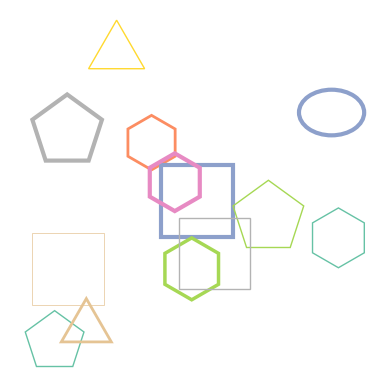[{"shape": "pentagon", "thickness": 1, "radius": 0.4, "center": [0.142, 0.113]}, {"shape": "hexagon", "thickness": 1, "radius": 0.39, "center": [0.879, 0.382]}, {"shape": "hexagon", "thickness": 2, "radius": 0.35, "center": [0.394, 0.63]}, {"shape": "oval", "thickness": 3, "radius": 0.42, "center": [0.861, 0.708]}, {"shape": "square", "thickness": 3, "radius": 0.47, "center": [0.512, 0.478]}, {"shape": "hexagon", "thickness": 3, "radius": 0.37, "center": [0.454, 0.527]}, {"shape": "hexagon", "thickness": 2.5, "radius": 0.4, "center": [0.498, 0.302]}, {"shape": "pentagon", "thickness": 1, "radius": 0.48, "center": [0.697, 0.435]}, {"shape": "triangle", "thickness": 1, "radius": 0.42, "center": [0.303, 0.864]}, {"shape": "triangle", "thickness": 2, "radius": 0.37, "center": [0.224, 0.149]}, {"shape": "square", "thickness": 0.5, "radius": 0.47, "center": [0.177, 0.301]}, {"shape": "pentagon", "thickness": 3, "radius": 0.47, "center": [0.174, 0.66]}, {"shape": "square", "thickness": 1, "radius": 0.46, "center": [0.558, 0.342]}]